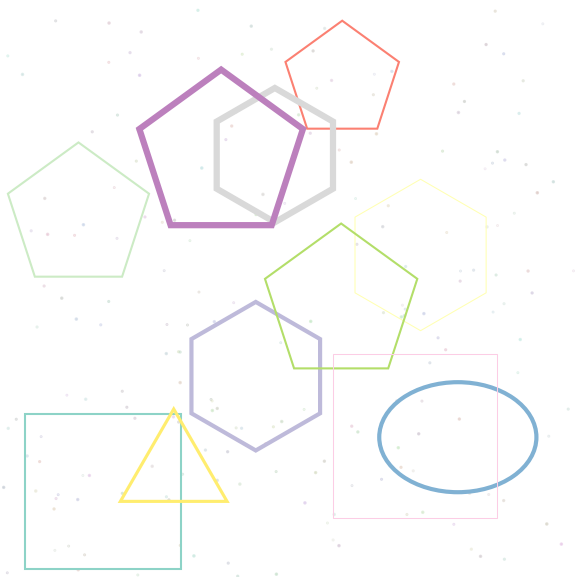[{"shape": "square", "thickness": 1, "radius": 0.67, "center": [0.179, 0.148]}, {"shape": "hexagon", "thickness": 0.5, "radius": 0.66, "center": [0.728, 0.558]}, {"shape": "hexagon", "thickness": 2, "radius": 0.64, "center": [0.443, 0.348]}, {"shape": "pentagon", "thickness": 1, "radius": 0.52, "center": [0.593, 0.86]}, {"shape": "oval", "thickness": 2, "radius": 0.68, "center": [0.793, 0.242]}, {"shape": "pentagon", "thickness": 1, "radius": 0.69, "center": [0.591, 0.473]}, {"shape": "square", "thickness": 0.5, "radius": 0.71, "center": [0.719, 0.244]}, {"shape": "hexagon", "thickness": 3, "radius": 0.58, "center": [0.476, 0.731]}, {"shape": "pentagon", "thickness": 3, "radius": 0.74, "center": [0.383, 0.73]}, {"shape": "pentagon", "thickness": 1, "radius": 0.64, "center": [0.136, 0.624]}, {"shape": "triangle", "thickness": 1.5, "radius": 0.53, "center": [0.301, 0.184]}]